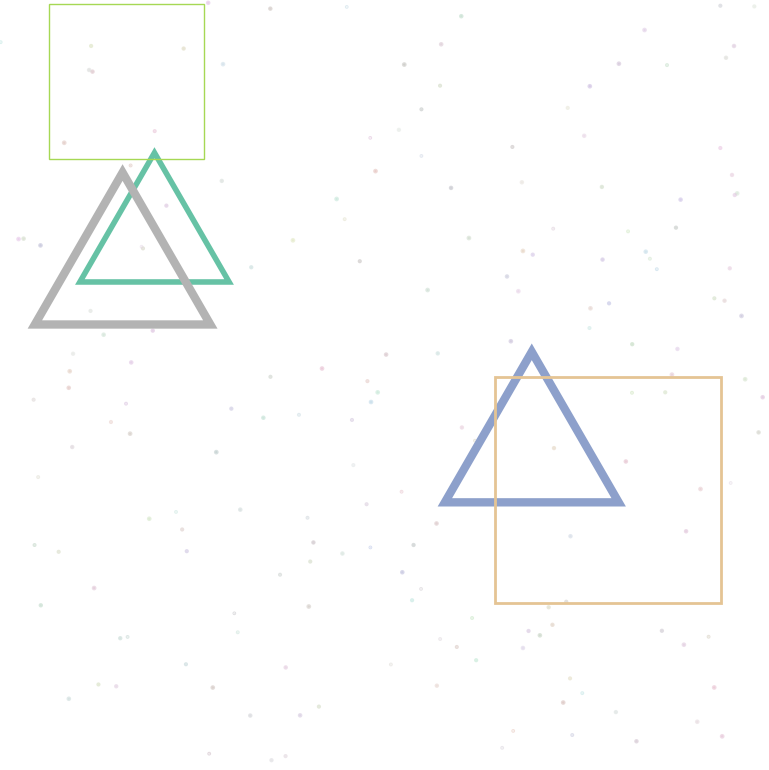[{"shape": "triangle", "thickness": 2, "radius": 0.56, "center": [0.201, 0.69]}, {"shape": "triangle", "thickness": 3, "radius": 0.65, "center": [0.691, 0.413]}, {"shape": "square", "thickness": 0.5, "radius": 0.5, "center": [0.165, 0.894]}, {"shape": "square", "thickness": 1, "radius": 0.73, "center": [0.79, 0.364]}, {"shape": "triangle", "thickness": 3, "radius": 0.66, "center": [0.159, 0.644]}]